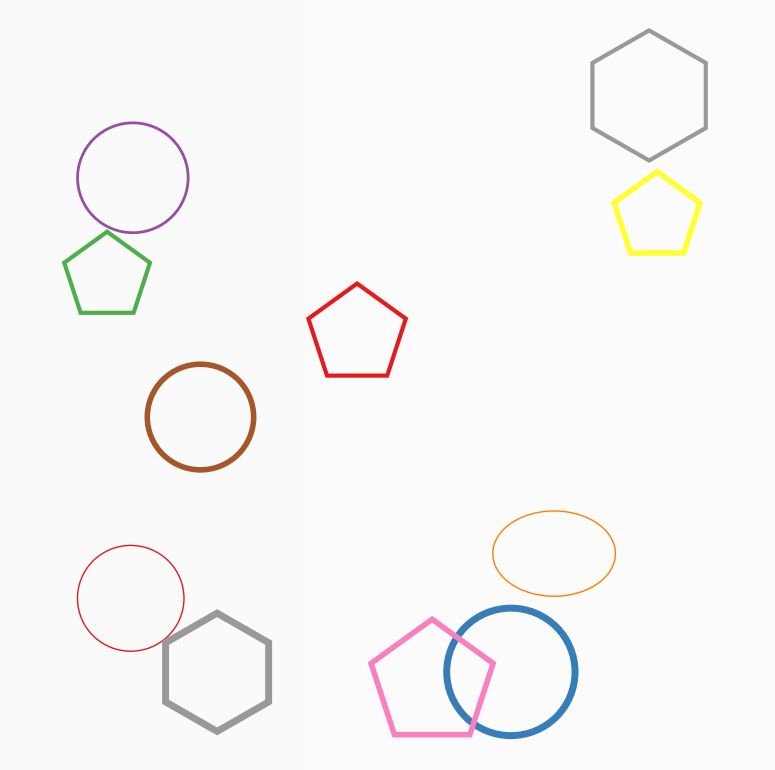[{"shape": "circle", "thickness": 0.5, "radius": 0.34, "center": [0.169, 0.223]}, {"shape": "pentagon", "thickness": 1.5, "radius": 0.33, "center": [0.461, 0.566]}, {"shape": "circle", "thickness": 2.5, "radius": 0.41, "center": [0.659, 0.127]}, {"shape": "pentagon", "thickness": 1.5, "radius": 0.29, "center": [0.138, 0.641]}, {"shape": "circle", "thickness": 1, "radius": 0.36, "center": [0.171, 0.769]}, {"shape": "oval", "thickness": 0.5, "radius": 0.4, "center": [0.715, 0.281]}, {"shape": "pentagon", "thickness": 2, "radius": 0.29, "center": [0.848, 0.719]}, {"shape": "circle", "thickness": 2, "radius": 0.34, "center": [0.259, 0.458]}, {"shape": "pentagon", "thickness": 2, "radius": 0.41, "center": [0.558, 0.113]}, {"shape": "hexagon", "thickness": 2.5, "radius": 0.38, "center": [0.28, 0.127]}, {"shape": "hexagon", "thickness": 1.5, "radius": 0.42, "center": [0.838, 0.876]}]